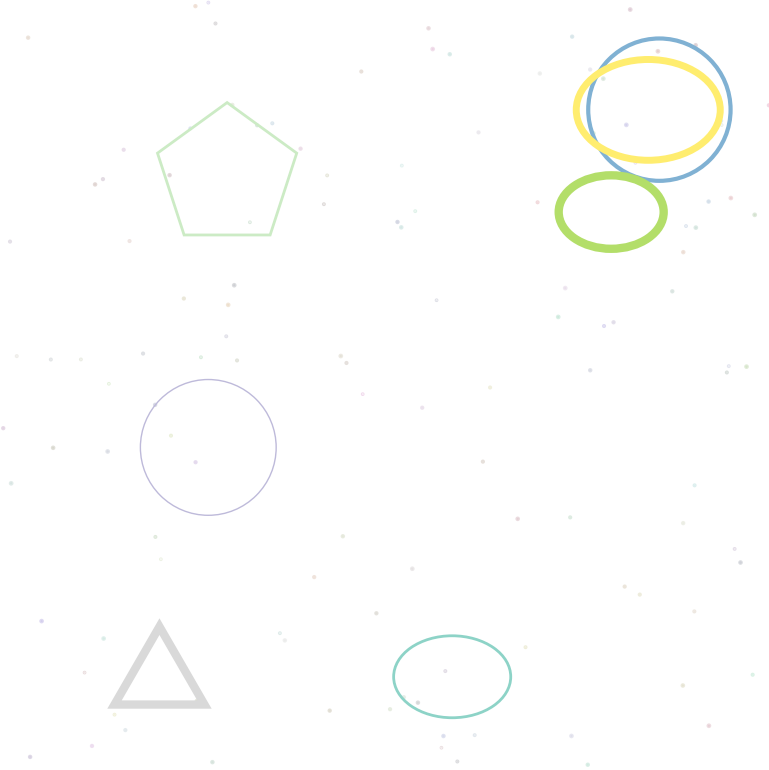[{"shape": "oval", "thickness": 1, "radius": 0.38, "center": [0.587, 0.121]}, {"shape": "circle", "thickness": 0.5, "radius": 0.44, "center": [0.27, 0.419]}, {"shape": "circle", "thickness": 1.5, "radius": 0.46, "center": [0.856, 0.858]}, {"shape": "oval", "thickness": 3, "radius": 0.34, "center": [0.794, 0.725]}, {"shape": "triangle", "thickness": 3, "radius": 0.34, "center": [0.207, 0.119]}, {"shape": "pentagon", "thickness": 1, "radius": 0.48, "center": [0.295, 0.772]}, {"shape": "oval", "thickness": 2.5, "radius": 0.47, "center": [0.842, 0.857]}]